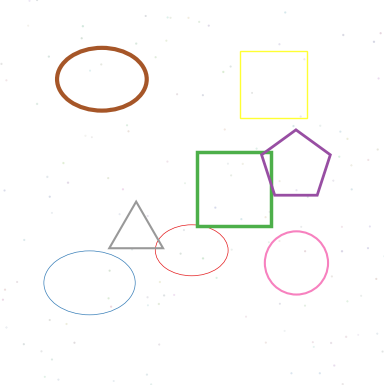[{"shape": "oval", "thickness": 0.5, "radius": 0.47, "center": [0.498, 0.35]}, {"shape": "oval", "thickness": 0.5, "radius": 0.59, "center": [0.233, 0.265]}, {"shape": "square", "thickness": 2.5, "radius": 0.48, "center": [0.609, 0.509]}, {"shape": "pentagon", "thickness": 2, "radius": 0.47, "center": [0.769, 0.569]}, {"shape": "square", "thickness": 1, "radius": 0.43, "center": [0.711, 0.781]}, {"shape": "oval", "thickness": 3, "radius": 0.58, "center": [0.265, 0.794]}, {"shape": "circle", "thickness": 1.5, "radius": 0.41, "center": [0.77, 0.317]}, {"shape": "triangle", "thickness": 1.5, "radius": 0.4, "center": [0.354, 0.396]}]